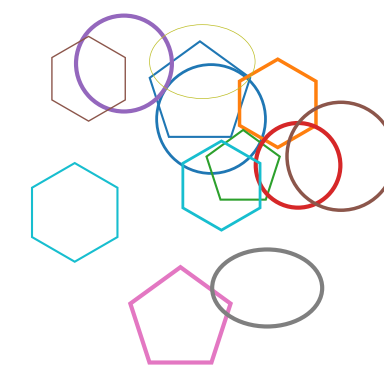[{"shape": "circle", "thickness": 2, "radius": 0.71, "center": [0.548, 0.691]}, {"shape": "pentagon", "thickness": 1.5, "radius": 0.69, "center": [0.519, 0.755]}, {"shape": "hexagon", "thickness": 2.5, "radius": 0.57, "center": [0.721, 0.732]}, {"shape": "pentagon", "thickness": 1.5, "radius": 0.5, "center": [0.632, 0.562]}, {"shape": "circle", "thickness": 3, "radius": 0.55, "center": [0.774, 0.571]}, {"shape": "circle", "thickness": 3, "radius": 0.62, "center": [0.322, 0.835]}, {"shape": "circle", "thickness": 2.5, "radius": 0.7, "center": [0.886, 0.594]}, {"shape": "hexagon", "thickness": 1, "radius": 0.55, "center": [0.23, 0.795]}, {"shape": "pentagon", "thickness": 3, "radius": 0.68, "center": [0.469, 0.169]}, {"shape": "oval", "thickness": 3, "radius": 0.71, "center": [0.694, 0.252]}, {"shape": "oval", "thickness": 0.5, "radius": 0.69, "center": [0.525, 0.84]}, {"shape": "hexagon", "thickness": 1.5, "radius": 0.64, "center": [0.194, 0.448]}, {"shape": "hexagon", "thickness": 2, "radius": 0.58, "center": [0.575, 0.518]}]